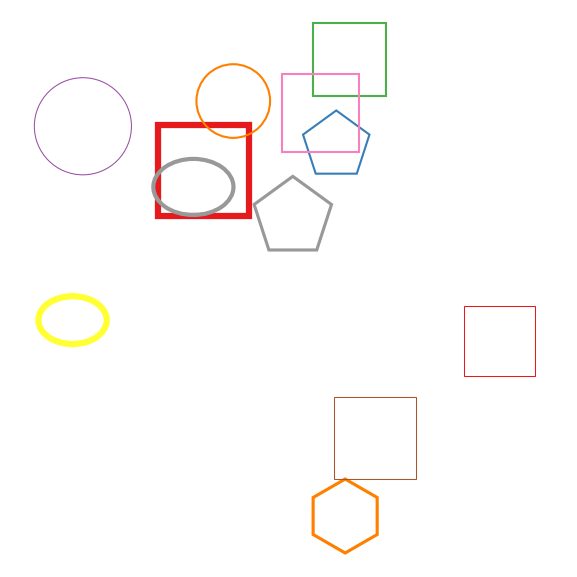[{"shape": "square", "thickness": 0.5, "radius": 0.31, "center": [0.864, 0.409]}, {"shape": "square", "thickness": 3, "radius": 0.39, "center": [0.352, 0.703]}, {"shape": "pentagon", "thickness": 1, "radius": 0.3, "center": [0.582, 0.747]}, {"shape": "square", "thickness": 1, "radius": 0.31, "center": [0.605, 0.896]}, {"shape": "circle", "thickness": 0.5, "radius": 0.42, "center": [0.144, 0.78]}, {"shape": "hexagon", "thickness": 1.5, "radius": 0.32, "center": [0.598, 0.106]}, {"shape": "circle", "thickness": 1, "radius": 0.32, "center": [0.404, 0.824]}, {"shape": "oval", "thickness": 3, "radius": 0.3, "center": [0.126, 0.445]}, {"shape": "square", "thickness": 0.5, "radius": 0.36, "center": [0.65, 0.241]}, {"shape": "square", "thickness": 1, "radius": 0.34, "center": [0.555, 0.803]}, {"shape": "pentagon", "thickness": 1.5, "radius": 0.35, "center": [0.507, 0.623]}, {"shape": "oval", "thickness": 2, "radius": 0.35, "center": [0.335, 0.675]}]